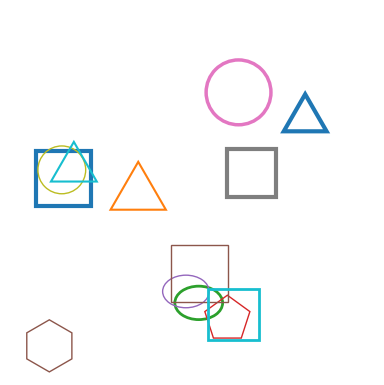[{"shape": "square", "thickness": 3, "radius": 0.36, "center": [0.165, 0.537]}, {"shape": "triangle", "thickness": 3, "radius": 0.32, "center": [0.793, 0.691]}, {"shape": "triangle", "thickness": 1.5, "radius": 0.41, "center": [0.359, 0.497]}, {"shape": "oval", "thickness": 2, "radius": 0.31, "center": [0.516, 0.213]}, {"shape": "pentagon", "thickness": 1, "radius": 0.31, "center": [0.591, 0.172]}, {"shape": "oval", "thickness": 1, "radius": 0.3, "center": [0.483, 0.243]}, {"shape": "hexagon", "thickness": 1, "radius": 0.34, "center": [0.128, 0.102]}, {"shape": "square", "thickness": 1, "radius": 0.37, "center": [0.518, 0.29]}, {"shape": "circle", "thickness": 2.5, "radius": 0.42, "center": [0.62, 0.76]}, {"shape": "square", "thickness": 3, "radius": 0.32, "center": [0.653, 0.55]}, {"shape": "circle", "thickness": 1, "radius": 0.31, "center": [0.161, 0.559]}, {"shape": "square", "thickness": 2, "radius": 0.33, "center": [0.606, 0.184]}, {"shape": "triangle", "thickness": 1.5, "radius": 0.34, "center": [0.192, 0.563]}]